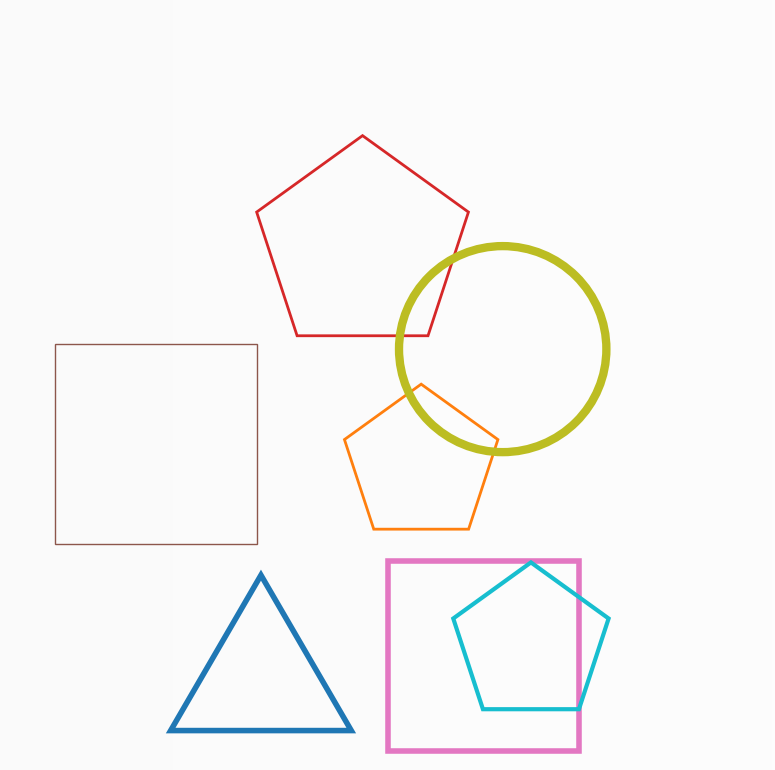[{"shape": "triangle", "thickness": 2, "radius": 0.67, "center": [0.337, 0.118]}, {"shape": "pentagon", "thickness": 1, "radius": 0.52, "center": [0.543, 0.397]}, {"shape": "pentagon", "thickness": 1, "radius": 0.72, "center": [0.468, 0.68]}, {"shape": "square", "thickness": 0.5, "radius": 0.65, "center": [0.201, 0.423]}, {"shape": "square", "thickness": 2, "radius": 0.62, "center": [0.624, 0.148]}, {"shape": "circle", "thickness": 3, "radius": 0.67, "center": [0.649, 0.547]}, {"shape": "pentagon", "thickness": 1.5, "radius": 0.53, "center": [0.685, 0.164]}]